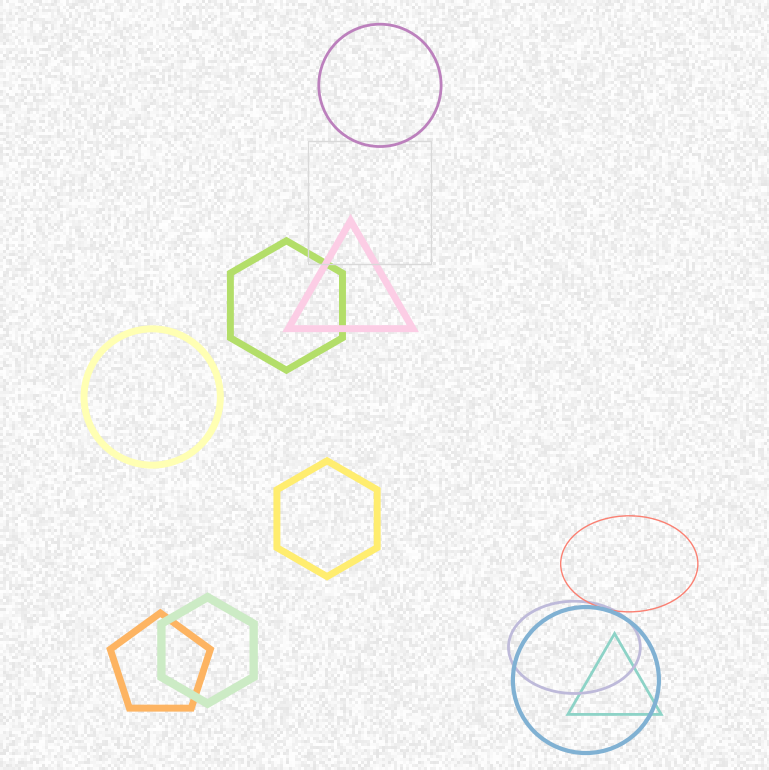[{"shape": "triangle", "thickness": 1, "radius": 0.35, "center": [0.798, 0.107]}, {"shape": "circle", "thickness": 2.5, "radius": 0.44, "center": [0.198, 0.484]}, {"shape": "oval", "thickness": 1, "radius": 0.43, "center": [0.746, 0.159]}, {"shape": "oval", "thickness": 0.5, "radius": 0.45, "center": [0.817, 0.268]}, {"shape": "circle", "thickness": 1.5, "radius": 0.47, "center": [0.761, 0.117]}, {"shape": "pentagon", "thickness": 2.5, "radius": 0.34, "center": [0.208, 0.136]}, {"shape": "hexagon", "thickness": 2.5, "radius": 0.42, "center": [0.372, 0.603]}, {"shape": "triangle", "thickness": 2.5, "radius": 0.47, "center": [0.455, 0.62]}, {"shape": "square", "thickness": 0.5, "radius": 0.4, "center": [0.48, 0.737]}, {"shape": "circle", "thickness": 1, "radius": 0.4, "center": [0.493, 0.889]}, {"shape": "hexagon", "thickness": 3, "radius": 0.35, "center": [0.27, 0.155]}, {"shape": "hexagon", "thickness": 2.5, "radius": 0.38, "center": [0.425, 0.326]}]